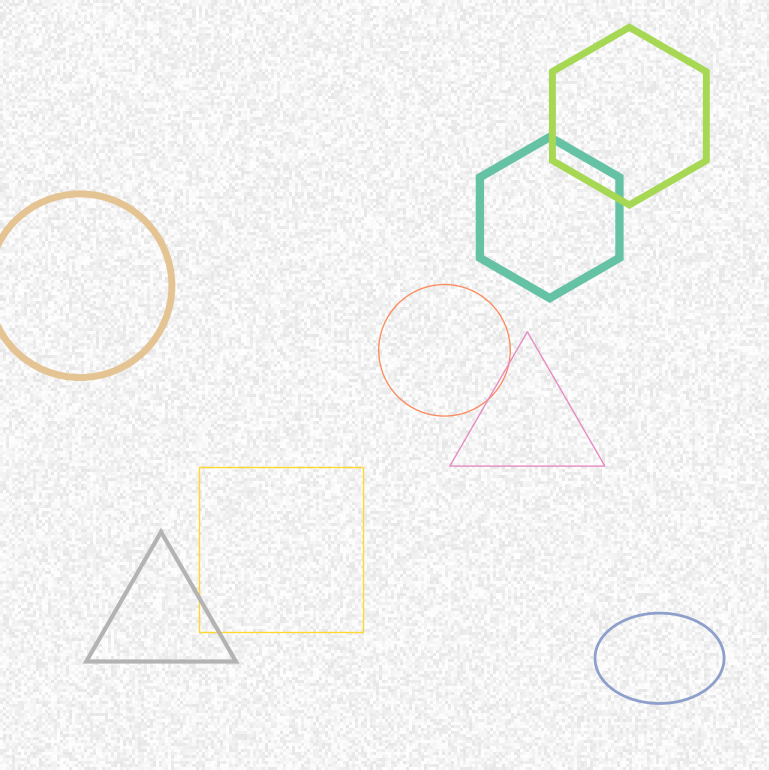[{"shape": "hexagon", "thickness": 3, "radius": 0.52, "center": [0.714, 0.717]}, {"shape": "circle", "thickness": 0.5, "radius": 0.43, "center": [0.577, 0.545]}, {"shape": "oval", "thickness": 1, "radius": 0.42, "center": [0.857, 0.145]}, {"shape": "triangle", "thickness": 0.5, "radius": 0.58, "center": [0.685, 0.453]}, {"shape": "hexagon", "thickness": 2.5, "radius": 0.58, "center": [0.817, 0.849]}, {"shape": "square", "thickness": 0.5, "radius": 0.53, "center": [0.365, 0.286]}, {"shape": "circle", "thickness": 2.5, "radius": 0.6, "center": [0.104, 0.629]}, {"shape": "triangle", "thickness": 1.5, "radius": 0.56, "center": [0.209, 0.197]}]